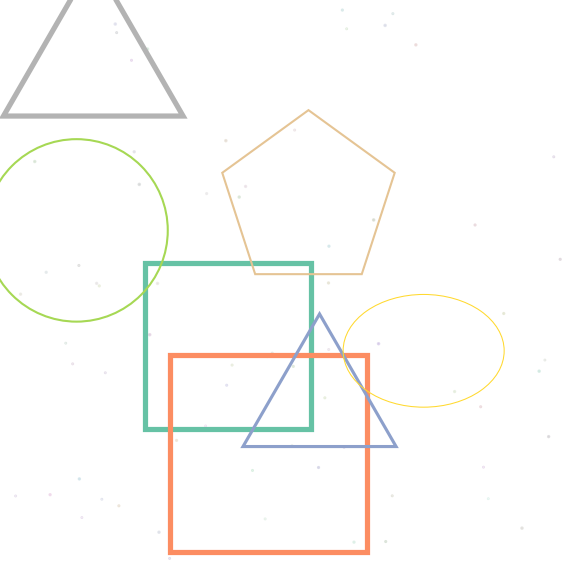[{"shape": "square", "thickness": 2.5, "radius": 0.72, "center": [0.395, 0.4]}, {"shape": "square", "thickness": 2.5, "radius": 0.85, "center": [0.465, 0.213]}, {"shape": "triangle", "thickness": 1.5, "radius": 0.77, "center": [0.553, 0.302]}, {"shape": "circle", "thickness": 1, "radius": 0.79, "center": [0.133, 0.6]}, {"shape": "oval", "thickness": 0.5, "radius": 0.7, "center": [0.734, 0.392]}, {"shape": "pentagon", "thickness": 1, "radius": 0.78, "center": [0.534, 0.651]}, {"shape": "triangle", "thickness": 2.5, "radius": 0.9, "center": [0.162, 0.888]}]